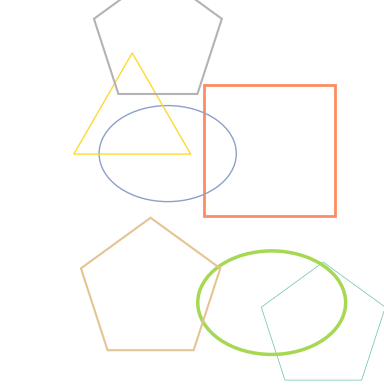[{"shape": "pentagon", "thickness": 0.5, "radius": 0.85, "center": [0.84, 0.15]}, {"shape": "square", "thickness": 2, "radius": 0.85, "center": [0.7, 0.609]}, {"shape": "oval", "thickness": 1, "radius": 0.89, "center": [0.436, 0.601]}, {"shape": "oval", "thickness": 2.5, "radius": 0.96, "center": [0.706, 0.214]}, {"shape": "triangle", "thickness": 1, "radius": 0.88, "center": [0.344, 0.687]}, {"shape": "pentagon", "thickness": 1.5, "radius": 0.95, "center": [0.391, 0.244]}, {"shape": "pentagon", "thickness": 1.5, "radius": 0.87, "center": [0.41, 0.897]}]